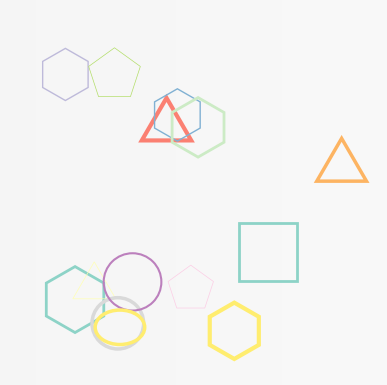[{"shape": "square", "thickness": 2, "radius": 0.38, "center": [0.691, 0.344]}, {"shape": "hexagon", "thickness": 2, "radius": 0.43, "center": [0.194, 0.222]}, {"shape": "triangle", "thickness": 0.5, "radius": 0.32, "center": [0.243, 0.256]}, {"shape": "hexagon", "thickness": 1, "radius": 0.34, "center": [0.169, 0.807]}, {"shape": "triangle", "thickness": 3, "radius": 0.37, "center": [0.43, 0.672]}, {"shape": "hexagon", "thickness": 1, "radius": 0.34, "center": [0.458, 0.701]}, {"shape": "triangle", "thickness": 2.5, "radius": 0.37, "center": [0.882, 0.566]}, {"shape": "pentagon", "thickness": 0.5, "radius": 0.35, "center": [0.295, 0.806]}, {"shape": "pentagon", "thickness": 0.5, "radius": 0.31, "center": [0.492, 0.25]}, {"shape": "circle", "thickness": 2.5, "radius": 0.33, "center": [0.304, 0.16]}, {"shape": "circle", "thickness": 1.5, "radius": 0.37, "center": [0.342, 0.268]}, {"shape": "hexagon", "thickness": 2, "radius": 0.39, "center": [0.511, 0.669]}, {"shape": "oval", "thickness": 2.5, "radius": 0.32, "center": [0.31, 0.15]}, {"shape": "hexagon", "thickness": 3, "radius": 0.37, "center": [0.605, 0.141]}]